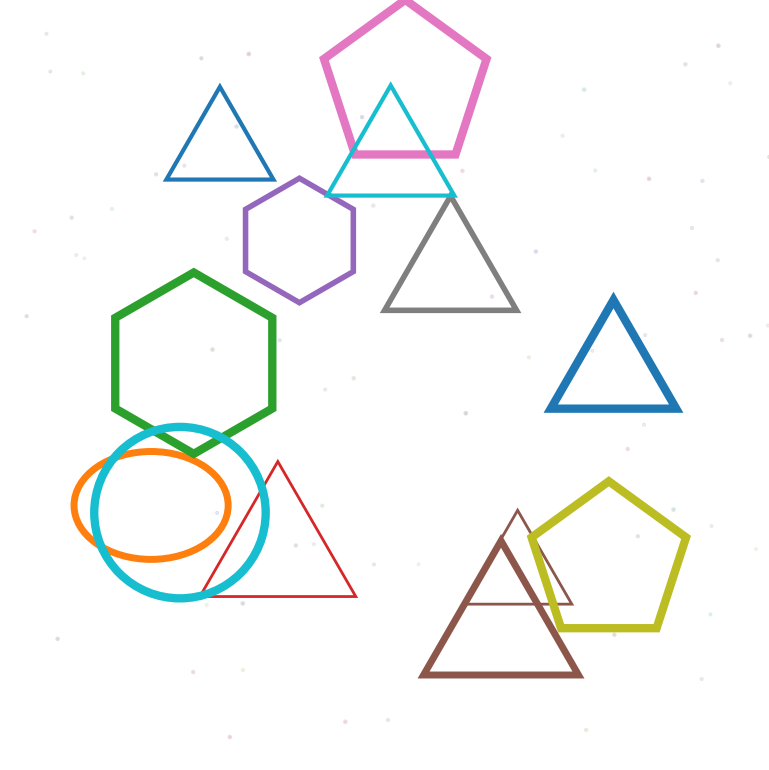[{"shape": "triangle", "thickness": 3, "radius": 0.47, "center": [0.797, 0.516]}, {"shape": "triangle", "thickness": 1.5, "radius": 0.4, "center": [0.286, 0.807]}, {"shape": "oval", "thickness": 2.5, "radius": 0.5, "center": [0.196, 0.344]}, {"shape": "hexagon", "thickness": 3, "radius": 0.59, "center": [0.252, 0.528]}, {"shape": "triangle", "thickness": 1, "radius": 0.58, "center": [0.361, 0.284]}, {"shape": "hexagon", "thickness": 2, "radius": 0.4, "center": [0.389, 0.688]}, {"shape": "triangle", "thickness": 1, "radius": 0.41, "center": [0.672, 0.256]}, {"shape": "triangle", "thickness": 2.5, "radius": 0.58, "center": [0.651, 0.181]}, {"shape": "pentagon", "thickness": 3, "radius": 0.56, "center": [0.526, 0.889]}, {"shape": "triangle", "thickness": 2, "radius": 0.49, "center": [0.585, 0.646]}, {"shape": "pentagon", "thickness": 3, "radius": 0.53, "center": [0.791, 0.269]}, {"shape": "circle", "thickness": 3, "radius": 0.56, "center": [0.234, 0.334]}, {"shape": "triangle", "thickness": 1.5, "radius": 0.48, "center": [0.507, 0.794]}]